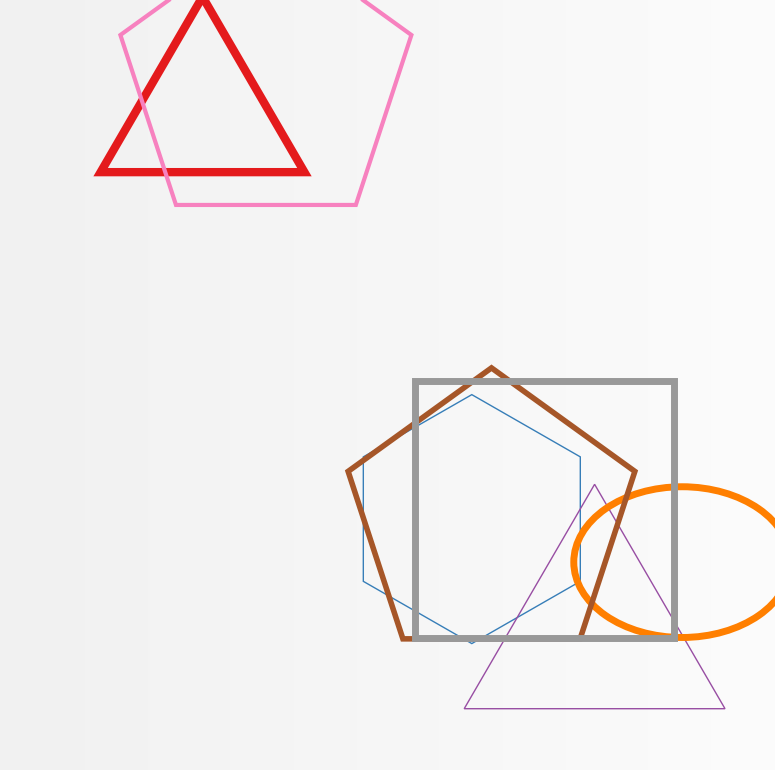[{"shape": "triangle", "thickness": 3, "radius": 0.76, "center": [0.261, 0.852]}, {"shape": "hexagon", "thickness": 0.5, "radius": 0.81, "center": [0.609, 0.326]}, {"shape": "triangle", "thickness": 0.5, "radius": 0.97, "center": [0.767, 0.177]}, {"shape": "oval", "thickness": 2.5, "radius": 0.7, "center": [0.88, 0.27]}, {"shape": "pentagon", "thickness": 2, "radius": 0.97, "center": [0.634, 0.328]}, {"shape": "pentagon", "thickness": 1.5, "radius": 0.99, "center": [0.343, 0.894]}, {"shape": "square", "thickness": 2.5, "radius": 0.83, "center": [0.703, 0.339]}]